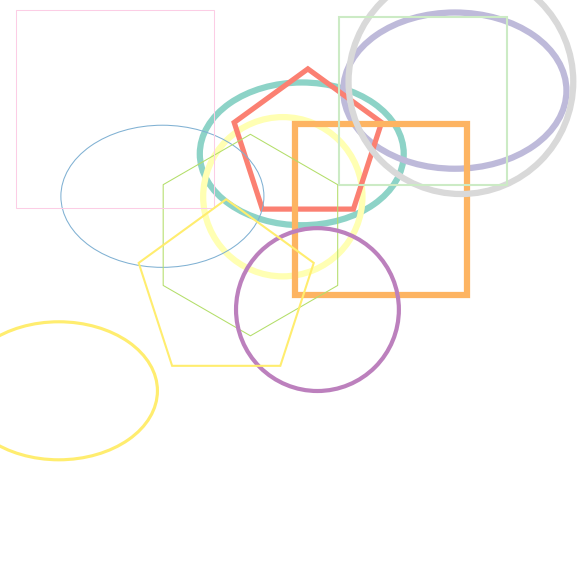[{"shape": "oval", "thickness": 3, "radius": 0.88, "center": [0.523, 0.733]}, {"shape": "circle", "thickness": 3, "radius": 0.69, "center": [0.49, 0.658]}, {"shape": "oval", "thickness": 3, "radius": 0.97, "center": [0.788, 0.842]}, {"shape": "pentagon", "thickness": 2.5, "radius": 0.67, "center": [0.533, 0.746]}, {"shape": "oval", "thickness": 0.5, "radius": 0.88, "center": [0.281, 0.659]}, {"shape": "square", "thickness": 3, "radius": 0.74, "center": [0.66, 0.637]}, {"shape": "hexagon", "thickness": 0.5, "radius": 0.87, "center": [0.434, 0.592]}, {"shape": "square", "thickness": 0.5, "radius": 0.86, "center": [0.199, 0.81]}, {"shape": "circle", "thickness": 3, "radius": 0.97, "center": [0.798, 0.858]}, {"shape": "circle", "thickness": 2, "radius": 0.7, "center": [0.55, 0.463]}, {"shape": "square", "thickness": 1, "radius": 0.73, "center": [0.732, 0.824]}, {"shape": "oval", "thickness": 1.5, "radius": 0.85, "center": [0.102, 0.322]}, {"shape": "pentagon", "thickness": 1, "radius": 0.8, "center": [0.392, 0.495]}]